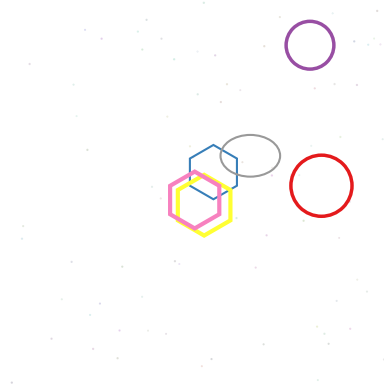[{"shape": "circle", "thickness": 2.5, "radius": 0.4, "center": [0.835, 0.518]}, {"shape": "hexagon", "thickness": 1.5, "radius": 0.35, "center": [0.554, 0.553]}, {"shape": "circle", "thickness": 2.5, "radius": 0.31, "center": [0.805, 0.883]}, {"shape": "hexagon", "thickness": 3, "radius": 0.39, "center": [0.53, 0.467]}, {"shape": "hexagon", "thickness": 3, "radius": 0.37, "center": [0.506, 0.48]}, {"shape": "oval", "thickness": 1.5, "radius": 0.39, "center": [0.65, 0.595]}]